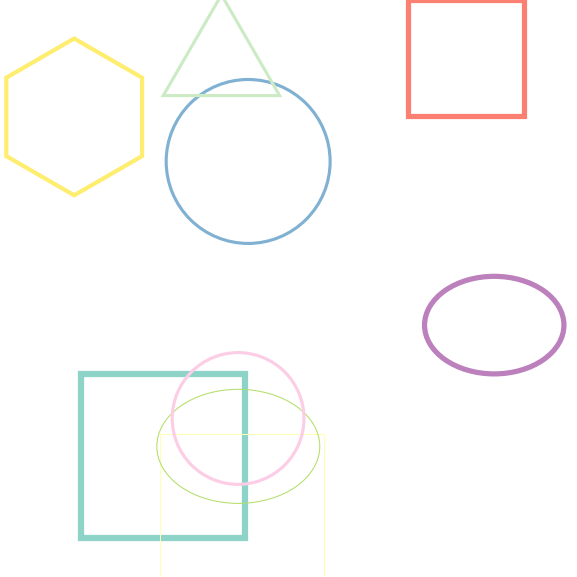[{"shape": "square", "thickness": 3, "radius": 0.71, "center": [0.283, 0.21]}, {"shape": "square", "thickness": 0.5, "radius": 0.71, "center": [0.419, 0.106]}, {"shape": "square", "thickness": 2.5, "radius": 0.5, "center": [0.807, 0.899]}, {"shape": "circle", "thickness": 1.5, "radius": 0.71, "center": [0.43, 0.72]}, {"shape": "oval", "thickness": 0.5, "radius": 0.71, "center": [0.413, 0.226]}, {"shape": "circle", "thickness": 1.5, "radius": 0.57, "center": [0.412, 0.275]}, {"shape": "oval", "thickness": 2.5, "radius": 0.6, "center": [0.856, 0.436]}, {"shape": "triangle", "thickness": 1.5, "radius": 0.58, "center": [0.383, 0.892]}, {"shape": "hexagon", "thickness": 2, "radius": 0.68, "center": [0.128, 0.797]}]